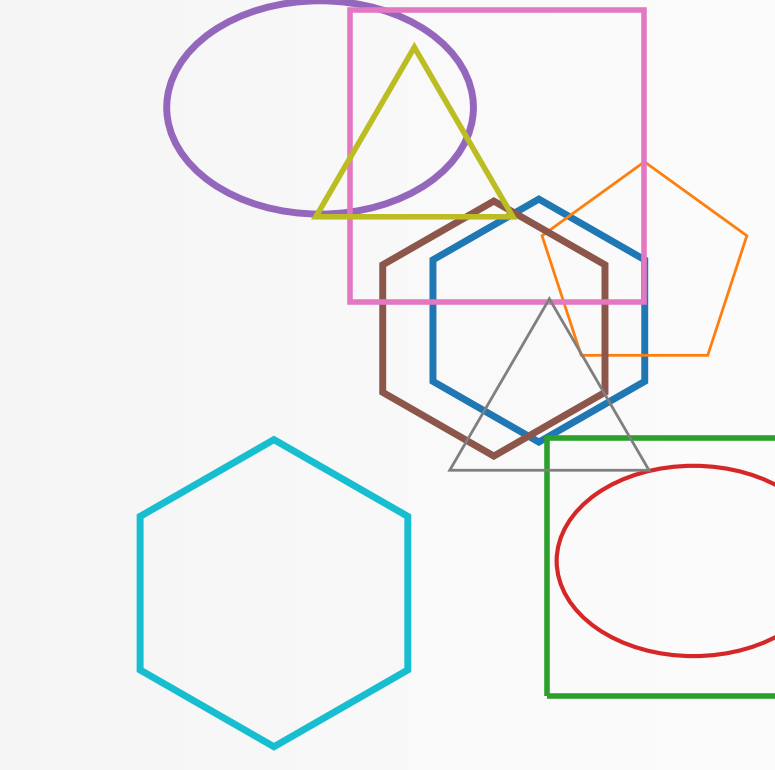[{"shape": "hexagon", "thickness": 2.5, "radius": 0.79, "center": [0.695, 0.584]}, {"shape": "pentagon", "thickness": 1, "radius": 0.69, "center": [0.832, 0.651]}, {"shape": "square", "thickness": 2, "radius": 0.84, "center": [0.873, 0.263]}, {"shape": "oval", "thickness": 1.5, "radius": 0.88, "center": [0.895, 0.271]}, {"shape": "oval", "thickness": 2.5, "radius": 0.99, "center": [0.413, 0.86]}, {"shape": "hexagon", "thickness": 2.5, "radius": 0.83, "center": [0.637, 0.573]}, {"shape": "square", "thickness": 2, "radius": 0.95, "center": [0.642, 0.797]}, {"shape": "triangle", "thickness": 1, "radius": 0.74, "center": [0.709, 0.464]}, {"shape": "triangle", "thickness": 2, "radius": 0.73, "center": [0.535, 0.792]}, {"shape": "hexagon", "thickness": 2.5, "radius": 1.0, "center": [0.353, 0.23]}]